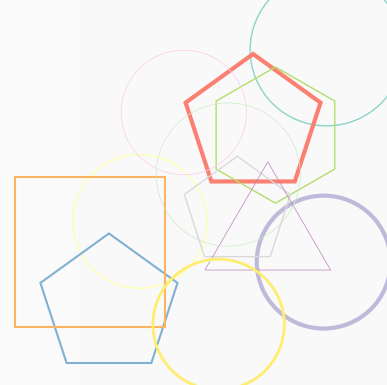[{"shape": "circle", "thickness": 1, "radius": 0.99, "center": [0.843, 0.871]}, {"shape": "circle", "thickness": 1, "radius": 0.87, "center": [0.361, 0.425]}, {"shape": "circle", "thickness": 3, "radius": 0.86, "center": [0.835, 0.319]}, {"shape": "pentagon", "thickness": 3, "radius": 0.92, "center": [0.653, 0.677]}, {"shape": "pentagon", "thickness": 1.5, "radius": 0.93, "center": [0.281, 0.208]}, {"shape": "square", "thickness": 1.5, "radius": 0.97, "center": [0.232, 0.345]}, {"shape": "hexagon", "thickness": 1, "radius": 0.88, "center": [0.711, 0.649]}, {"shape": "circle", "thickness": 0.5, "radius": 0.81, "center": [0.474, 0.708]}, {"shape": "pentagon", "thickness": 1, "radius": 0.72, "center": [0.613, 0.45]}, {"shape": "triangle", "thickness": 0.5, "radius": 0.94, "center": [0.691, 0.392]}, {"shape": "circle", "thickness": 0.5, "radius": 0.93, "center": [0.589, 0.547]}, {"shape": "circle", "thickness": 2, "radius": 0.85, "center": [0.564, 0.157]}]